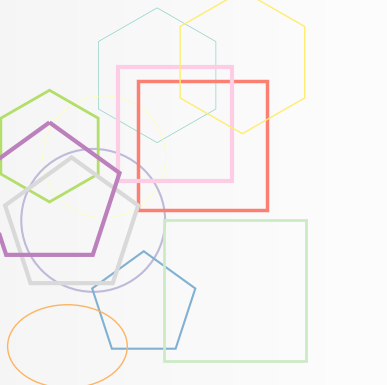[{"shape": "hexagon", "thickness": 0.5, "radius": 0.88, "center": [0.405, 0.805]}, {"shape": "circle", "thickness": 0.5, "radius": 0.79, "center": [0.269, 0.593]}, {"shape": "circle", "thickness": 1.5, "radius": 0.93, "center": [0.24, 0.428]}, {"shape": "square", "thickness": 2.5, "radius": 0.84, "center": [0.522, 0.622]}, {"shape": "pentagon", "thickness": 1.5, "radius": 0.7, "center": [0.371, 0.207]}, {"shape": "oval", "thickness": 1, "radius": 0.77, "center": [0.174, 0.1]}, {"shape": "hexagon", "thickness": 2, "radius": 0.73, "center": [0.128, 0.621]}, {"shape": "square", "thickness": 3, "radius": 0.74, "center": [0.451, 0.678]}, {"shape": "pentagon", "thickness": 3, "radius": 0.9, "center": [0.185, 0.411]}, {"shape": "pentagon", "thickness": 3, "radius": 0.95, "center": [0.128, 0.492]}, {"shape": "square", "thickness": 2, "radius": 0.91, "center": [0.607, 0.245]}, {"shape": "hexagon", "thickness": 1, "radius": 0.93, "center": [0.626, 0.838]}]